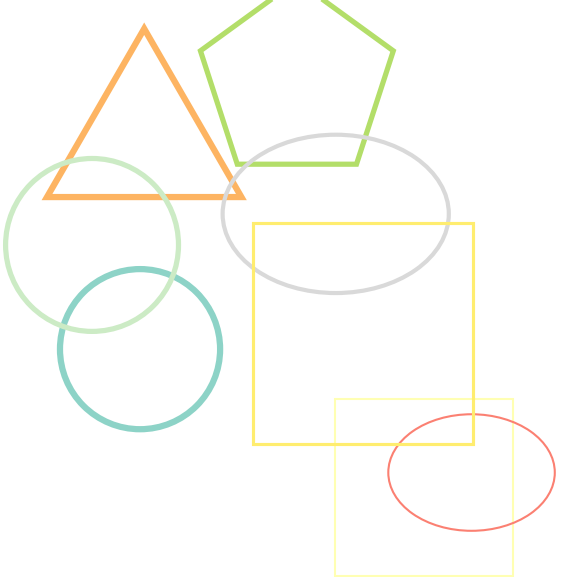[{"shape": "circle", "thickness": 3, "radius": 0.69, "center": [0.242, 0.395]}, {"shape": "square", "thickness": 1, "radius": 0.77, "center": [0.734, 0.154]}, {"shape": "oval", "thickness": 1, "radius": 0.72, "center": [0.817, 0.181]}, {"shape": "triangle", "thickness": 3, "radius": 0.97, "center": [0.25, 0.755]}, {"shape": "pentagon", "thickness": 2.5, "radius": 0.88, "center": [0.514, 0.857]}, {"shape": "oval", "thickness": 2, "radius": 0.98, "center": [0.581, 0.629]}, {"shape": "circle", "thickness": 2.5, "radius": 0.75, "center": [0.159, 0.575]}, {"shape": "square", "thickness": 1.5, "radius": 0.96, "center": [0.629, 0.422]}]